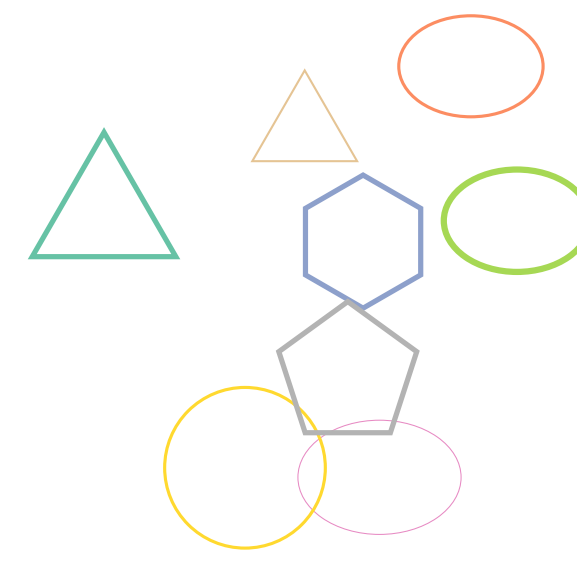[{"shape": "triangle", "thickness": 2.5, "radius": 0.72, "center": [0.18, 0.626]}, {"shape": "oval", "thickness": 1.5, "radius": 0.62, "center": [0.815, 0.884]}, {"shape": "hexagon", "thickness": 2.5, "radius": 0.58, "center": [0.629, 0.581]}, {"shape": "oval", "thickness": 0.5, "radius": 0.71, "center": [0.657, 0.173]}, {"shape": "oval", "thickness": 3, "radius": 0.63, "center": [0.895, 0.617]}, {"shape": "circle", "thickness": 1.5, "radius": 0.7, "center": [0.424, 0.189]}, {"shape": "triangle", "thickness": 1, "radius": 0.52, "center": [0.528, 0.772]}, {"shape": "pentagon", "thickness": 2.5, "radius": 0.63, "center": [0.602, 0.351]}]